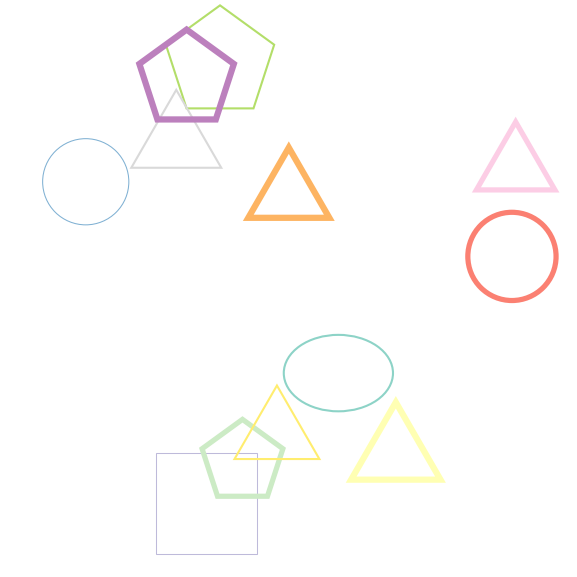[{"shape": "oval", "thickness": 1, "radius": 0.47, "center": [0.586, 0.353]}, {"shape": "triangle", "thickness": 3, "radius": 0.45, "center": [0.685, 0.213]}, {"shape": "square", "thickness": 0.5, "radius": 0.44, "center": [0.357, 0.127]}, {"shape": "circle", "thickness": 2.5, "radius": 0.38, "center": [0.886, 0.555]}, {"shape": "circle", "thickness": 0.5, "radius": 0.37, "center": [0.148, 0.684]}, {"shape": "triangle", "thickness": 3, "radius": 0.41, "center": [0.5, 0.662]}, {"shape": "pentagon", "thickness": 1, "radius": 0.49, "center": [0.381, 0.891]}, {"shape": "triangle", "thickness": 2.5, "radius": 0.39, "center": [0.893, 0.71]}, {"shape": "triangle", "thickness": 1, "radius": 0.45, "center": [0.305, 0.754]}, {"shape": "pentagon", "thickness": 3, "radius": 0.43, "center": [0.323, 0.862]}, {"shape": "pentagon", "thickness": 2.5, "radius": 0.37, "center": [0.42, 0.199]}, {"shape": "triangle", "thickness": 1, "radius": 0.42, "center": [0.48, 0.247]}]